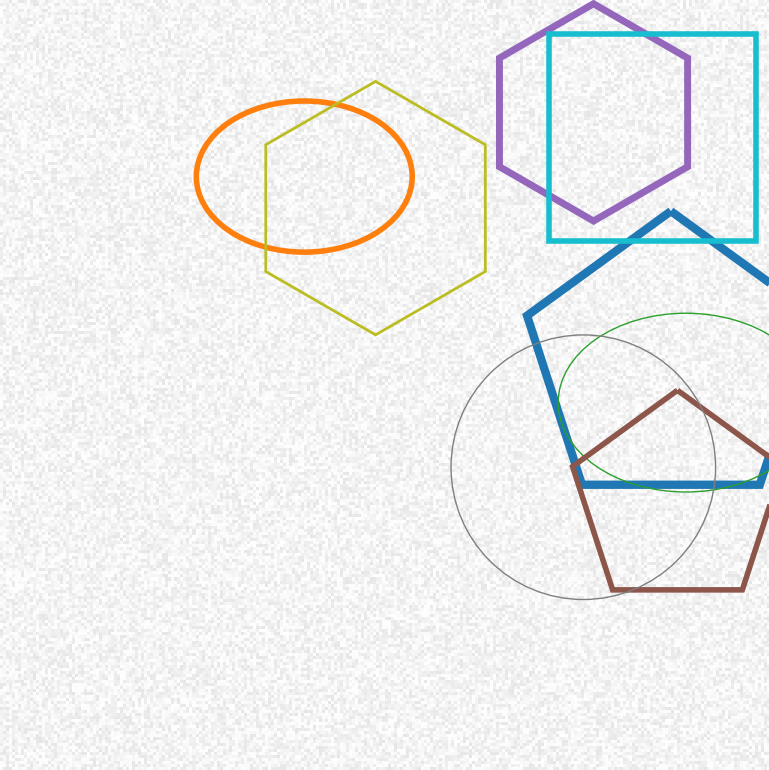[{"shape": "pentagon", "thickness": 3, "radius": 0.98, "center": [0.871, 0.529]}, {"shape": "oval", "thickness": 2, "radius": 0.7, "center": [0.395, 0.771]}, {"shape": "oval", "thickness": 0.5, "radius": 0.83, "center": [0.891, 0.477]}, {"shape": "hexagon", "thickness": 2.5, "radius": 0.71, "center": [0.771, 0.854]}, {"shape": "pentagon", "thickness": 2, "radius": 0.72, "center": [0.88, 0.35]}, {"shape": "circle", "thickness": 0.5, "radius": 0.86, "center": [0.758, 0.393]}, {"shape": "hexagon", "thickness": 1, "radius": 0.82, "center": [0.488, 0.73]}, {"shape": "square", "thickness": 2, "radius": 0.67, "center": [0.847, 0.822]}]